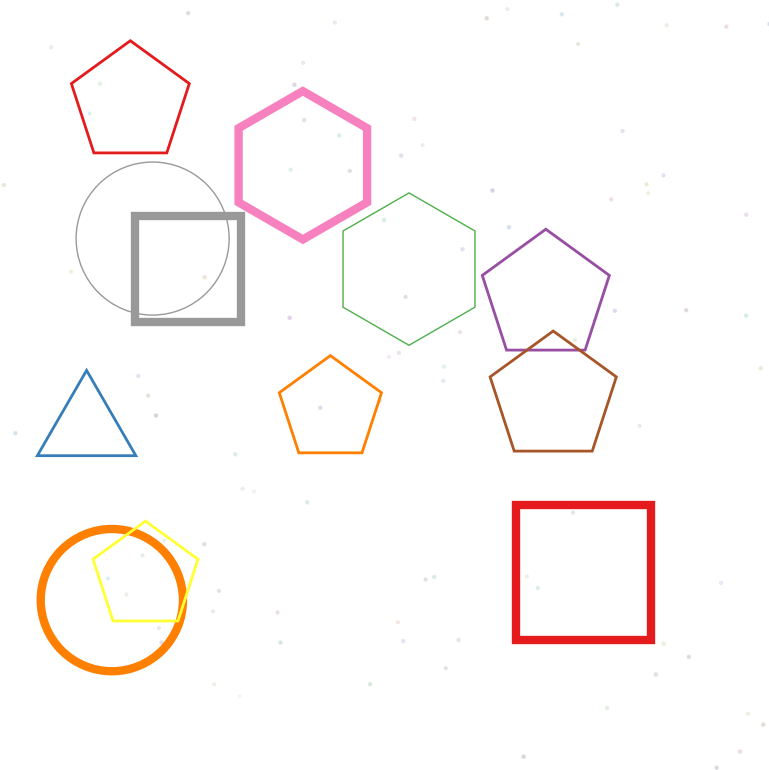[{"shape": "pentagon", "thickness": 1, "radius": 0.4, "center": [0.169, 0.867]}, {"shape": "square", "thickness": 3, "radius": 0.44, "center": [0.758, 0.256]}, {"shape": "triangle", "thickness": 1, "radius": 0.37, "center": [0.112, 0.445]}, {"shape": "hexagon", "thickness": 0.5, "radius": 0.49, "center": [0.531, 0.651]}, {"shape": "pentagon", "thickness": 1, "radius": 0.43, "center": [0.709, 0.616]}, {"shape": "pentagon", "thickness": 1, "radius": 0.35, "center": [0.429, 0.468]}, {"shape": "circle", "thickness": 3, "radius": 0.46, "center": [0.145, 0.221]}, {"shape": "pentagon", "thickness": 1, "radius": 0.36, "center": [0.189, 0.252]}, {"shape": "pentagon", "thickness": 1, "radius": 0.43, "center": [0.718, 0.484]}, {"shape": "hexagon", "thickness": 3, "radius": 0.48, "center": [0.393, 0.785]}, {"shape": "circle", "thickness": 0.5, "radius": 0.5, "center": [0.198, 0.69]}, {"shape": "square", "thickness": 3, "radius": 0.34, "center": [0.244, 0.65]}]